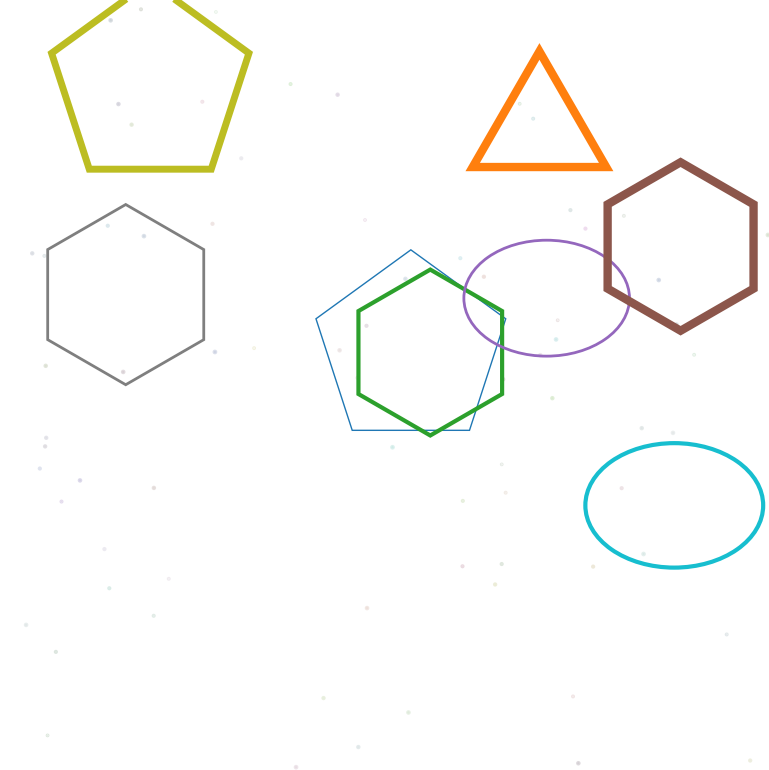[{"shape": "pentagon", "thickness": 0.5, "radius": 0.65, "center": [0.534, 0.546]}, {"shape": "triangle", "thickness": 3, "radius": 0.5, "center": [0.701, 0.833]}, {"shape": "hexagon", "thickness": 1.5, "radius": 0.54, "center": [0.559, 0.542]}, {"shape": "oval", "thickness": 1, "radius": 0.54, "center": [0.71, 0.613]}, {"shape": "hexagon", "thickness": 3, "radius": 0.55, "center": [0.884, 0.68]}, {"shape": "hexagon", "thickness": 1, "radius": 0.59, "center": [0.163, 0.617]}, {"shape": "pentagon", "thickness": 2.5, "radius": 0.67, "center": [0.195, 0.889]}, {"shape": "oval", "thickness": 1.5, "radius": 0.58, "center": [0.876, 0.344]}]